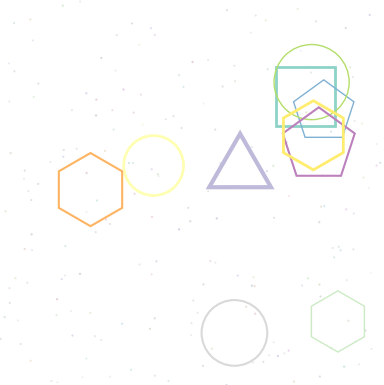[{"shape": "square", "thickness": 2, "radius": 0.39, "center": [0.794, 0.749]}, {"shape": "circle", "thickness": 2, "radius": 0.39, "center": [0.399, 0.57]}, {"shape": "triangle", "thickness": 3, "radius": 0.46, "center": [0.624, 0.56]}, {"shape": "pentagon", "thickness": 1, "radius": 0.41, "center": [0.841, 0.71]}, {"shape": "hexagon", "thickness": 1.5, "radius": 0.47, "center": [0.235, 0.508]}, {"shape": "circle", "thickness": 1, "radius": 0.49, "center": [0.809, 0.787]}, {"shape": "circle", "thickness": 1.5, "radius": 0.43, "center": [0.609, 0.135]}, {"shape": "pentagon", "thickness": 1.5, "radius": 0.49, "center": [0.828, 0.623]}, {"shape": "hexagon", "thickness": 1, "radius": 0.4, "center": [0.878, 0.165]}, {"shape": "hexagon", "thickness": 2, "radius": 0.45, "center": [0.814, 0.649]}]